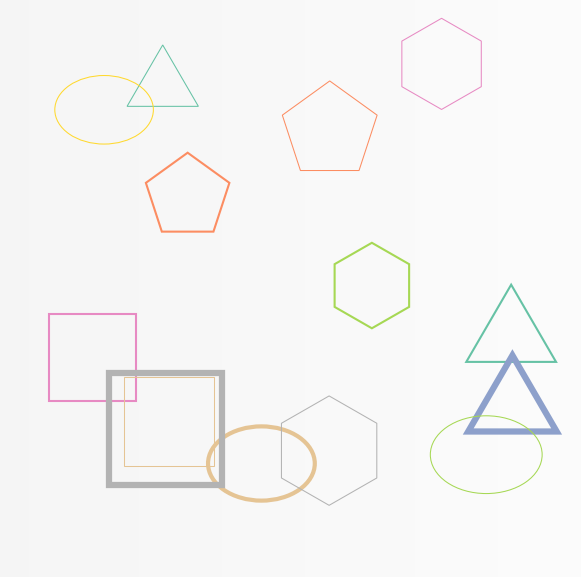[{"shape": "triangle", "thickness": 0.5, "radius": 0.35, "center": [0.28, 0.85]}, {"shape": "triangle", "thickness": 1, "radius": 0.45, "center": [0.879, 0.417]}, {"shape": "pentagon", "thickness": 1, "radius": 0.38, "center": [0.323, 0.659]}, {"shape": "pentagon", "thickness": 0.5, "radius": 0.43, "center": [0.567, 0.773]}, {"shape": "triangle", "thickness": 3, "radius": 0.44, "center": [0.882, 0.296]}, {"shape": "square", "thickness": 1, "radius": 0.38, "center": [0.159, 0.38]}, {"shape": "hexagon", "thickness": 0.5, "radius": 0.39, "center": [0.76, 0.889]}, {"shape": "oval", "thickness": 0.5, "radius": 0.48, "center": [0.837, 0.212]}, {"shape": "hexagon", "thickness": 1, "radius": 0.37, "center": [0.64, 0.505]}, {"shape": "oval", "thickness": 0.5, "radius": 0.42, "center": [0.179, 0.809]}, {"shape": "square", "thickness": 0.5, "radius": 0.38, "center": [0.291, 0.269]}, {"shape": "oval", "thickness": 2, "radius": 0.46, "center": [0.45, 0.197]}, {"shape": "square", "thickness": 3, "radius": 0.49, "center": [0.285, 0.256]}, {"shape": "hexagon", "thickness": 0.5, "radius": 0.47, "center": [0.566, 0.219]}]